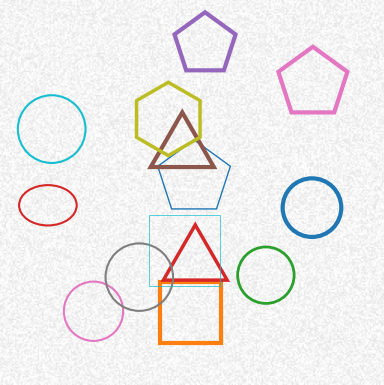[{"shape": "circle", "thickness": 3, "radius": 0.38, "center": [0.81, 0.461]}, {"shape": "pentagon", "thickness": 1, "radius": 0.5, "center": [0.504, 0.538]}, {"shape": "square", "thickness": 3, "radius": 0.39, "center": [0.496, 0.189]}, {"shape": "circle", "thickness": 2, "radius": 0.37, "center": [0.691, 0.285]}, {"shape": "triangle", "thickness": 2.5, "radius": 0.48, "center": [0.507, 0.32]}, {"shape": "oval", "thickness": 1.5, "radius": 0.37, "center": [0.124, 0.467]}, {"shape": "pentagon", "thickness": 3, "radius": 0.42, "center": [0.533, 0.885]}, {"shape": "triangle", "thickness": 3, "radius": 0.47, "center": [0.473, 0.613]}, {"shape": "circle", "thickness": 1.5, "radius": 0.39, "center": [0.243, 0.192]}, {"shape": "pentagon", "thickness": 3, "radius": 0.47, "center": [0.813, 0.784]}, {"shape": "circle", "thickness": 1.5, "radius": 0.44, "center": [0.362, 0.28]}, {"shape": "hexagon", "thickness": 2.5, "radius": 0.48, "center": [0.437, 0.691]}, {"shape": "circle", "thickness": 1.5, "radius": 0.44, "center": [0.134, 0.665]}, {"shape": "square", "thickness": 0.5, "radius": 0.46, "center": [0.479, 0.348]}]